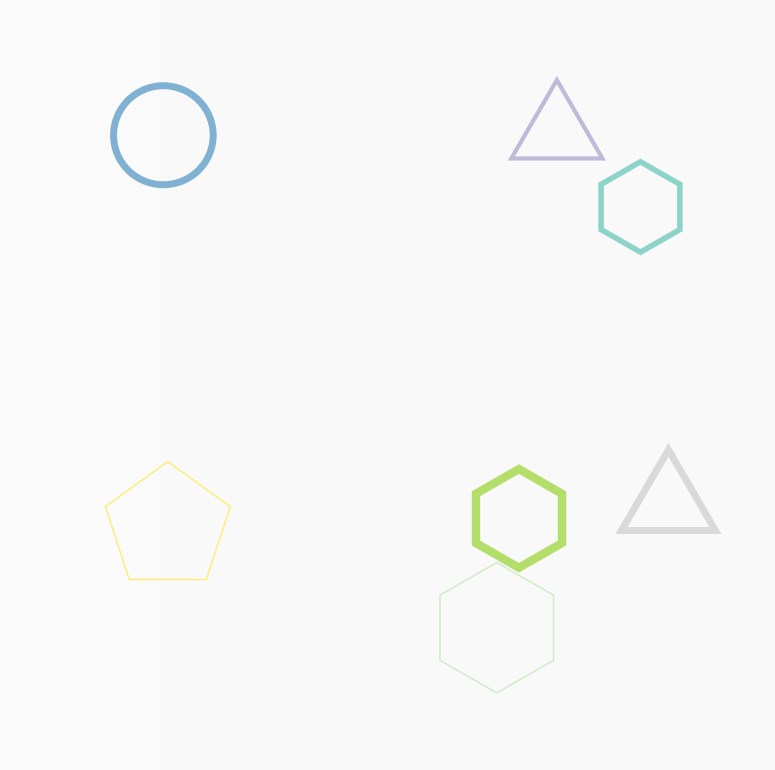[{"shape": "hexagon", "thickness": 2, "radius": 0.29, "center": [0.826, 0.731]}, {"shape": "triangle", "thickness": 1.5, "radius": 0.34, "center": [0.719, 0.828]}, {"shape": "circle", "thickness": 2.5, "radius": 0.32, "center": [0.211, 0.824]}, {"shape": "hexagon", "thickness": 3, "radius": 0.32, "center": [0.67, 0.327]}, {"shape": "triangle", "thickness": 2.5, "radius": 0.35, "center": [0.863, 0.346]}, {"shape": "hexagon", "thickness": 0.5, "radius": 0.42, "center": [0.641, 0.185]}, {"shape": "pentagon", "thickness": 0.5, "radius": 0.42, "center": [0.217, 0.316]}]